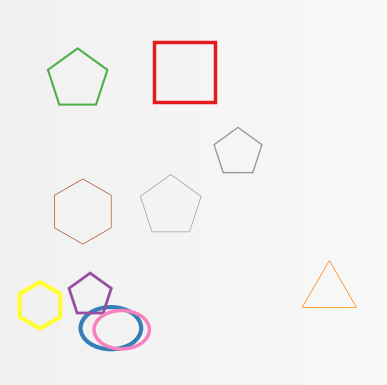[{"shape": "square", "thickness": 2.5, "radius": 0.39, "center": [0.476, 0.813]}, {"shape": "oval", "thickness": 3, "radius": 0.39, "center": [0.286, 0.148]}, {"shape": "pentagon", "thickness": 1.5, "radius": 0.4, "center": [0.2, 0.794]}, {"shape": "pentagon", "thickness": 2, "radius": 0.29, "center": [0.233, 0.233]}, {"shape": "triangle", "thickness": 0.5, "radius": 0.4, "center": [0.85, 0.242]}, {"shape": "hexagon", "thickness": 3, "radius": 0.3, "center": [0.103, 0.207]}, {"shape": "hexagon", "thickness": 0.5, "radius": 0.42, "center": [0.214, 0.451]}, {"shape": "oval", "thickness": 2.5, "radius": 0.36, "center": [0.314, 0.144]}, {"shape": "pentagon", "thickness": 1, "radius": 0.32, "center": [0.614, 0.604]}, {"shape": "pentagon", "thickness": 0.5, "radius": 0.41, "center": [0.441, 0.464]}]